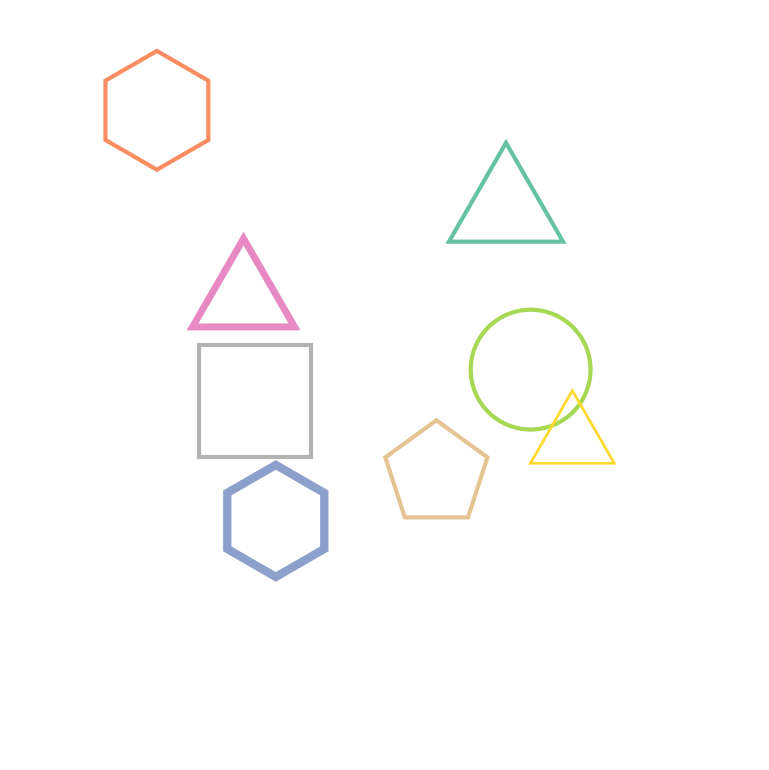[{"shape": "triangle", "thickness": 1.5, "radius": 0.43, "center": [0.657, 0.729]}, {"shape": "hexagon", "thickness": 1.5, "radius": 0.39, "center": [0.204, 0.857]}, {"shape": "hexagon", "thickness": 3, "radius": 0.36, "center": [0.358, 0.323]}, {"shape": "triangle", "thickness": 2.5, "radius": 0.38, "center": [0.316, 0.614]}, {"shape": "circle", "thickness": 1.5, "radius": 0.39, "center": [0.689, 0.52]}, {"shape": "triangle", "thickness": 1, "radius": 0.31, "center": [0.743, 0.43]}, {"shape": "pentagon", "thickness": 1.5, "radius": 0.35, "center": [0.567, 0.384]}, {"shape": "square", "thickness": 1.5, "radius": 0.36, "center": [0.331, 0.479]}]